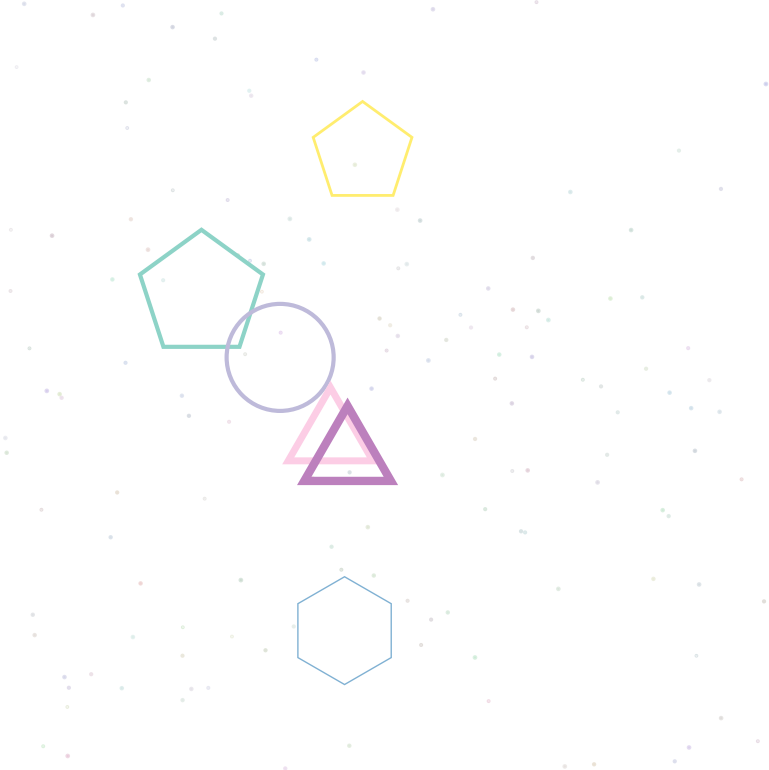[{"shape": "pentagon", "thickness": 1.5, "radius": 0.42, "center": [0.262, 0.618]}, {"shape": "circle", "thickness": 1.5, "radius": 0.35, "center": [0.364, 0.536]}, {"shape": "hexagon", "thickness": 0.5, "radius": 0.35, "center": [0.447, 0.181]}, {"shape": "triangle", "thickness": 2.5, "radius": 0.32, "center": [0.429, 0.433]}, {"shape": "triangle", "thickness": 3, "radius": 0.32, "center": [0.451, 0.408]}, {"shape": "pentagon", "thickness": 1, "radius": 0.34, "center": [0.471, 0.801]}]